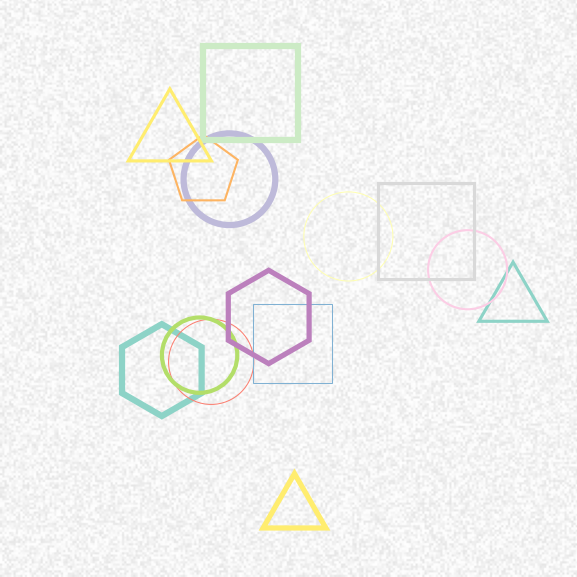[{"shape": "hexagon", "thickness": 3, "radius": 0.4, "center": [0.28, 0.358]}, {"shape": "triangle", "thickness": 1.5, "radius": 0.34, "center": [0.888, 0.477]}, {"shape": "circle", "thickness": 0.5, "radius": 0.39, "center": [0.603, 0.59]}, {"shape": "circle", "thickness": 3, "radius": 0.4, "center": [0.397, 0.689]}, {"shape": "circle", "thickness": 0.5, "radius": 0.37, "center": [0.366, 0.373]}, {"shape": "square", "thickness": 0.5, "radius": 0.34, "center": [0.506, 0.405]}, {"shape": "pentagon", "thickness": 1, "radius": 0.31, "center": [0.352, 0.703]}, {"shape": "circle", "thickness": 2, "radius": 0.33, "center": [0.346, 0.384]}, {"shape": "circle", "thickness": 1, "radius": 0.34, "center": [0.81, 0.532]}, {"shape": "square", "thickness": 1.5, "radius": 0.42, "center": [0.738, 0.599]}, {"shape": "hexagon", "thickness": 2.5, "radius": 0.4, "center": [0.465, 0.45]}, {"shape": "square", "thickness": 3, "radius": 0.41, "center": [0.434, 0.839]}, {"shape": "triangle", "thickness": 2.5, "radius": 0.31, "center": [0.51, 0.116]}, {"shape": "triangle", "thickness": 1.5, "radius": 0.42, "center": [0.294, 0.762]}]